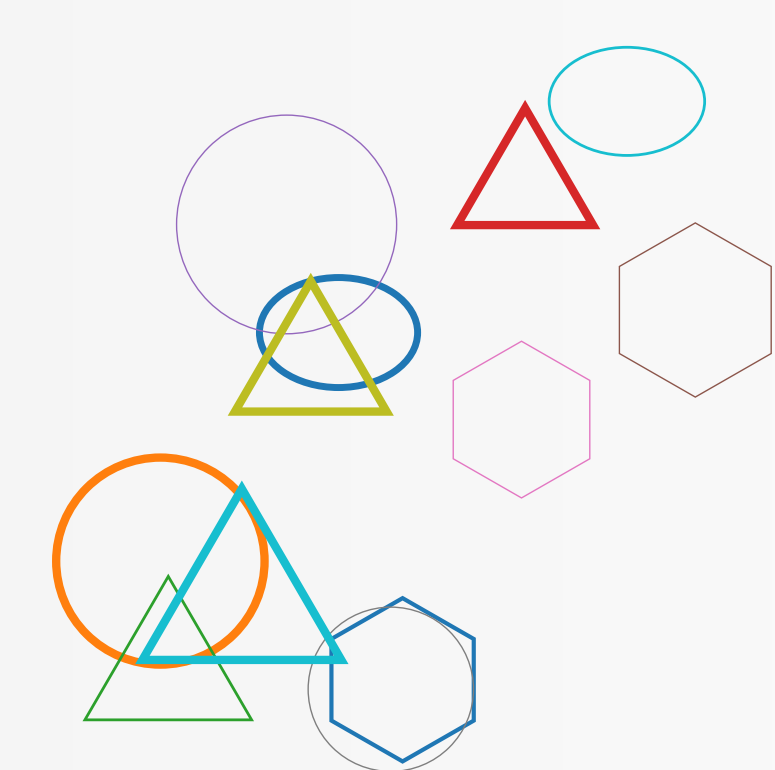[{"shape": "oval", "thickness": 2.5, "radius": 0.51, "center": [0.437, 0.568]}, {"shape": "hexagon", "thickness": 1.5, "radius": 0.53, "center": [0.519, 0.117]}, {"shape": "circle", "thickness": 3, "radius": 0.67, "center": [0.207, 0.271]}, {"shape": "triangle", "thickness": 1, "radius": 0.62, "center": [0.217, 0.127]}, {"shape": "triangle", "thickness": 3, "radius": 0.51, "center": [0.678, 0.758]}, {"shape": "circle", "thickness": 0.5, "radius": 0.71, "center": [0.37, 0.709]}, {"shape": "hexagon", "thickness": 0.5, "radius": 0.57, "center": [0.897, 0.597]}, {"shape": "hexagon", "thickness": 0.5, "radius": 0.51, "center": [0.673, 0.455]}, {"shape": "circle", "thickness": 0.5, "radius": 0.53, "center": [0.504, 0.105]}, {"shape": "triangle", "thickness": 3, "radius": 0.56, "center": [0.401, 0.522]}, {"shape": "triangle", "thickness": 3, "radius": 0.74, "center": [0.312, 0.217]}, {"shape": "oval", "thickness": 1, "radius": 0.5, "center": [0.809, 0.868]}]